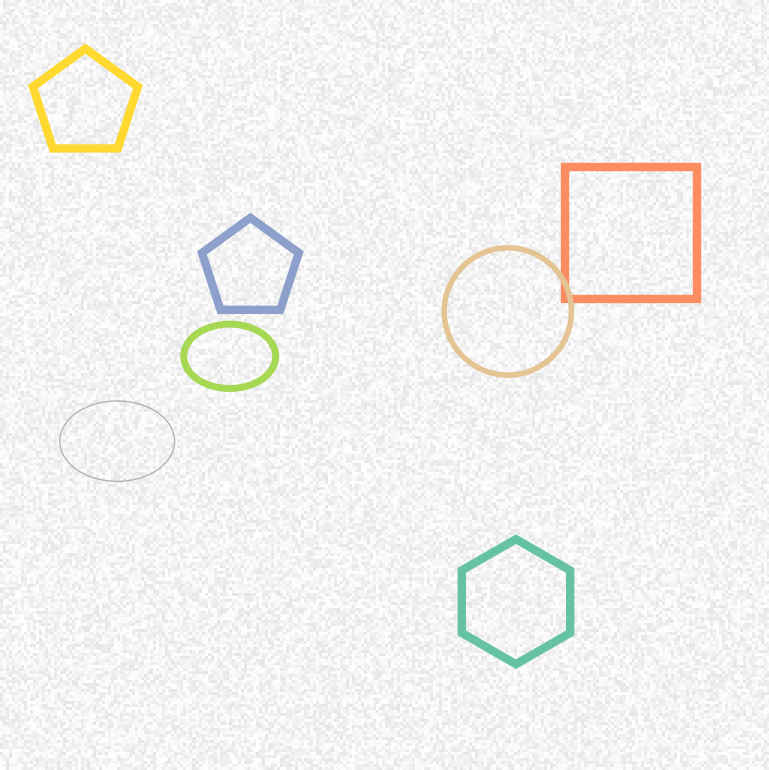[{"shape": "hexagon", "thickness": 3, "radius": 0.41, "center": [0.67, 0.219]}, {"shape": "square", "thickness": 3, "radius": 0.43, "center": [0.82, 0.697]}, {"shape": "pentagon", "thickness": 3, "radius": 0.33, "center": [0.325, 0.651]}, {"shape": "oval", "thickness": 2.5, "radius": 0.3, "center": [0.298, 0.537]}, {"shape": "pentagon", "thickness": 3, "radius": 0.36, "center": [0.111, 0.865]}, {"shape": "circle", "thickness": 2, "radius": 0.41, "center": [0.66, 0.596]}, {"shape": "oval", "thickness": 0.5, "radius": 0.37, "center": [0.152, 0.427]}]